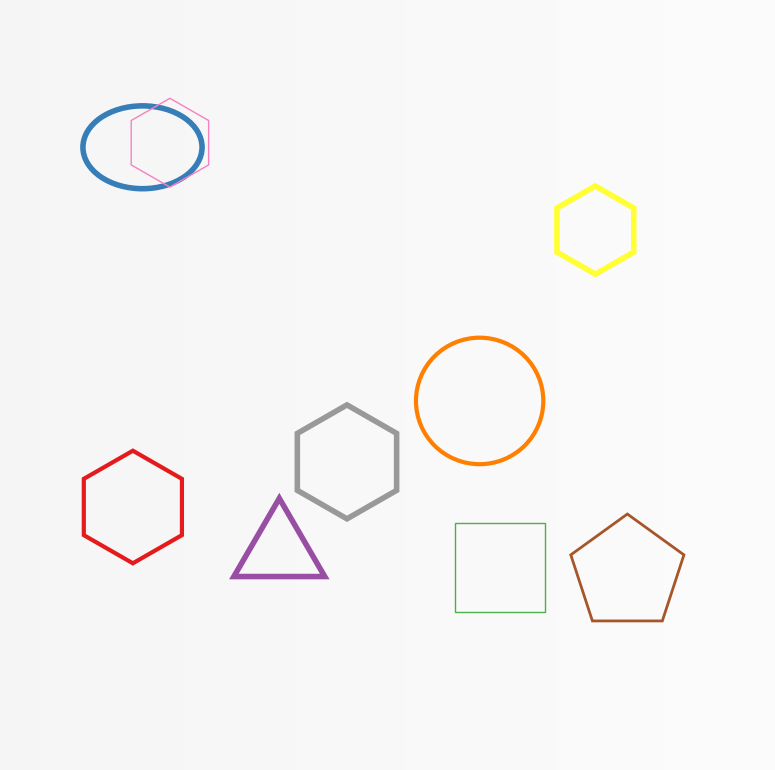[{"shape": "hexagon", "thickness": 1.5, "radius": 0.37, "center": [0.171, 0.342]}, {"shape": "oval", "thickness": 2, "radius": 0.38, "center": [0.184, 0.809]}, {"shape": "square", "thickness": 0.5, "radius": 0.29, "center": [0.645, 0.263]}, {"shape": "triangle", "thickness": 2, "radius": 0.34, "center": [0.36, 0.285]}, {"shape": "circle", "thickness": 1.5, "radius": 0.41, "center": [0.619, 0.479]}, {"shape": "hexagon", "thickness": 2, "radius": 0.29, "center": [0.768, 0.701]}, {"shape": "pentagon", "thickness": 1, "radius": 0.38, "center": [0.81, 0.256]}, {"shape": "hexagon", "thickness": 0.5, "radius": 0.29, "center": [0.219, 0.815]}, {"shape": "hexagon", "thickness": 2, "radius": 0.37, "center": [0.448, 0.4]}]